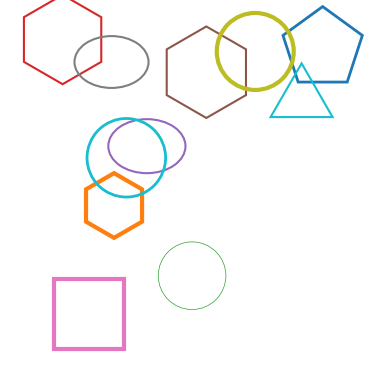[{"shape": "pentagon", "thickness": 2, "radius": 0.54, "center": [0.838, 0.875]}, {"shape": "hexagon", "thickness": 3, "radius": 0.42, "center": [0.296, 0.466]}, {"shape": "circle", "thickness": 0.5, "radius": 0.44, "center": [0.499, 0.284]}, {"shape": "hexagon", "thickness": 1.5, "radius": 0.58, "center": [0.163, 0.897]}, {"shape": "oval", "thickness": 1.5, "radius": 0.5, "center": [0.382, 0.62]}, {"shape": "hexagon", "thickness": 1.5, "radius": 0.59, "center": [0.536, 0.812]}, {"shape": "square", "thickness": 3, "radius": 0.45, "center": [0.232, 0.185]}, {"shape": "oval", "thickness": 1.5, "radius": 0.48, "center": [0.29, 0.839]}, {"shape": "circle", "thickness": 3, "radius": 0.5, "center": [0.663, 0.866]}, {"shape": "circle", "thickness": 2, "radius": 0.51, "center": [0.328, 0.59]}, {"shape": "triangle", "thickness": 1.5, "radius": 0.46, "center": [0.783, 0.742]}]